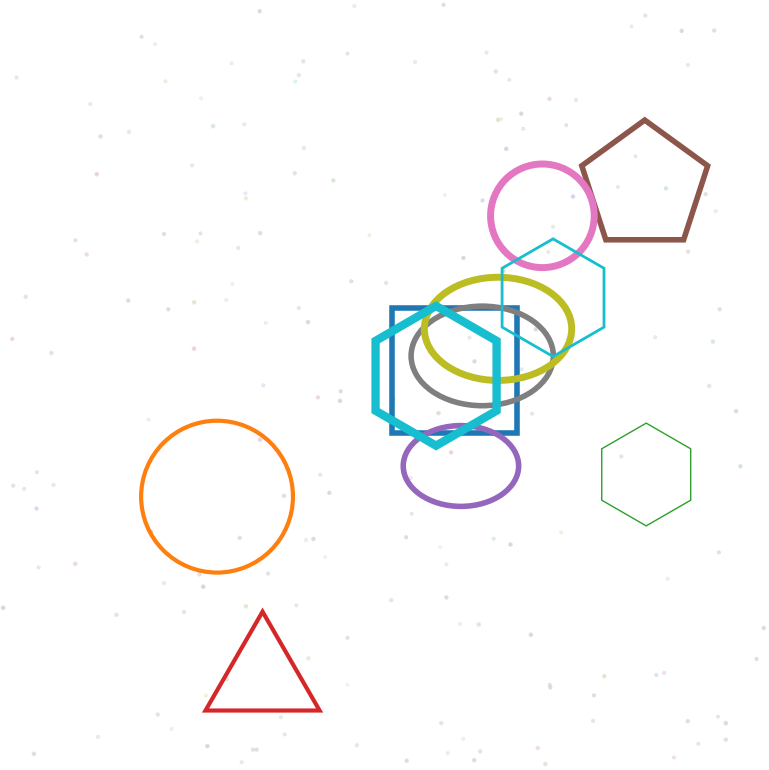[{"shape": "square", "thickness": 2, "radius": 0.41, "center": [0.59, 0.519]}, {"shape": "circle", "thickness": 1.5, "radius": 0.49, "center": [0.282, 0.355]}, {"shape": "hexagon", "thickness": 0.5, "radius": 0.33, "center": [0.839, 0.384]}, {"shape": "triangle", "thickness": 1.5, "radius": 0.43, "center": [0.341, 0.12]}, {"shape": "oval", "thickness": 2, "radius": 0.37, "center": [0.599, 0.395]}, {"shape": "pentagon", "thickness": 2, "radius": 0.43, "center": [0.837, 0.758]}, {"shape": "circle", "thickness": 2.5, "radius": 0.34, "center": [0.704, 0.72]}, {"shape": "oval", "thickness": 2, "radius": 0.46, "center": [0.626, 0.538]}, {"shape": "oval", "thickness": 2.5, "radius": 0.48, "center": [0.647, 0.573]}, {"shape": "hexagon", "thickness": 3, "radius": 0.45, "center": [0.566, 0.512]}, {"shape": "hexagon", "thickness": 1, "radius": 0.38, "center": [0.718, 0.613]}]